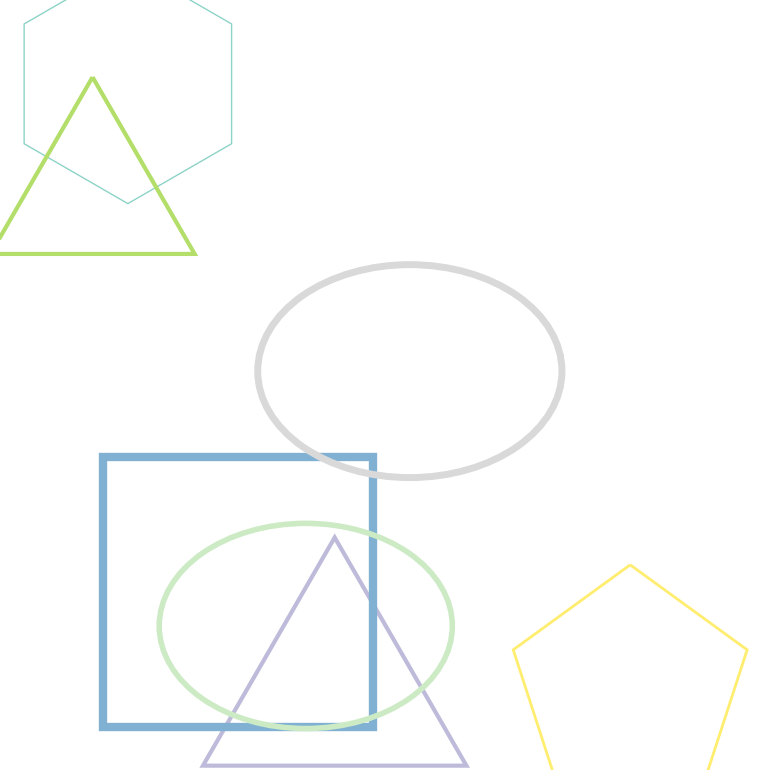[{"shape": "hexagon", "thickness": 0.5, "radius": 0.78, "center": [0.166, 0.891]}, {"shape": "triangle", "thickness": 1.5, "radius": 0.99, "center": [0.435, 0.104]}, {"shape": "square", "thickness": 3, "radius": 0.88, "center": [0.31, 0.231]}, {"shape": "triangle", "thickness": 1.5, "radius": 0.77, "center": [0.12, 0.747]}, {"shape": "oval", "thickness": 2.5, "radius": 0.99, "center": [0.532, 0.518]}, {"shape": "oval", "thickness": 2, "radius": 0.95, "center": [0.397, 0.187]}, {"shape": "pentagon", "thickness": 1, "radius": 0.8, "center": [0.818, 0.107]}]